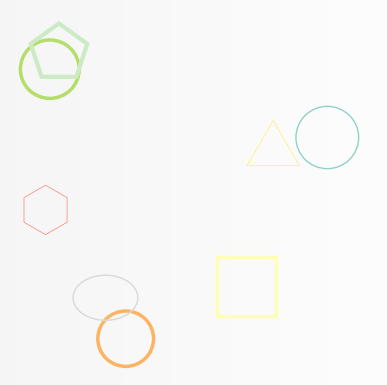[{"shape": "circle", "thickness": 1, "radius": 0.4, "center": [0.845, 0.643]}, {"shape": "square", "thickness": 2.5, "radius": 0.38, "center": [0.636, 0.255]}, {"shape": "hexagon", "thickness": 0.5, "radius": 0.32, "center": [0.118, 0.455]}, {"shape": "circle", "thickness": 2.5, "radius": 0.36, "center": [0.324, 0.12]}, {"shape": "circle", "thickness": 2.5, "radius": 0.38, "center": [0.129, 0.82]}, {"shape": "oval", "thickness": 1, "radius": 0.42, "center": [0.272, 0.227]}, {"shape": "pentagon", "thickness": 3, "radius": 0.38, "center": [0.152, 0.863]}, {"shape": "triangle", "thickness": 0.5, "radius": 0.39, "center": [0.705, 0.609]}]